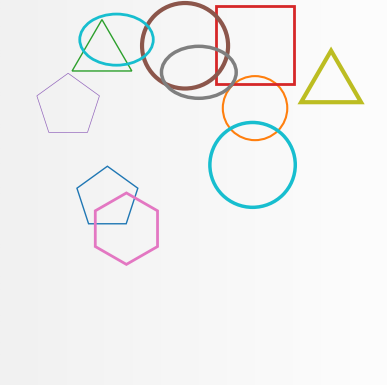[{"shape": "pentagon", "thickness": 1, "radius": 0.41, "center": [0.277, 0.486]}, {"shape": "circle", "thickness": 1.5, "radius": 0.42, "center": [0.658, 0.719]}, {"shape": "triangle", "thickness": 1, "radius": 0.44, "center": [0.263, 0.86]}, {"shape": "square", "thickness": 2, "radius": 0.5, "center": [0.659, 0.882]}, {"shape": "pentagon", "thickness": 0.5, "radius": 0.42, "center": [0.176, 0.725]}, {"shape": "circle", "thickness": 3, "radius": 0.56, "center": [0.478, 0.881]}, {"shape": "hexagon", "thickness": 2, "radius": 0.46, "center": [0.326, 0.406]}, {"shape": "oval", "thickness": 2.5, "radius": 0.48, "center": [0.513, 0.812]}, {"shape": "triangle", "thickness": 3, "radius": 0.45, "center": [0.854, 0.779]}, {"shape": "circle", "thickness": 2.5, "radius": 0.55, "center": [0.652, 0.572]}, {"shape": "oval", "thickness": 2, "radius": 0.47, "center": [0.301, 0.897]}]